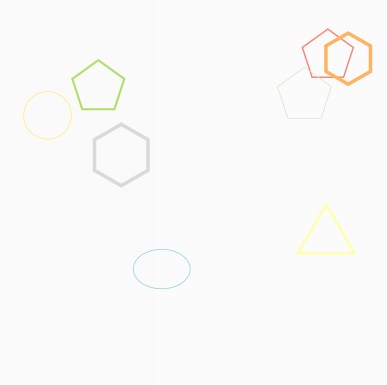[{"shape": "oval", "thickness": 0.5, "radius": 0.37, "center": [0.417, 0.301]}, {"shape": "triangle", "thickness": 2, "radius": 0.42, "center": [0.842, 0.384]}, {"shape": "pentagon", "thickness": 1, "radius": 0.35, "center": [0.846, 0.855]}, {"shape": "hexagon", "thickness": 2.5, "radius": 0.33, "center": [0.899, 0.848]}, {"shape": "pentagon", "thickness": 1.5, "radius": 0.35, "center": [0.254, 0.773]}, {"shape": "hexagon", "thickness": 2.5, "radius": 0.4, "center": [0.313, 0.597]}, {"shape": "pentagon", "thickness": 0.5, "radius": 0.37, "center": [0.786, 0.752]}, {"shape": "circle", "thickness": 0.5, "radius": 0.31, "center": [0.123, 0.7]}]